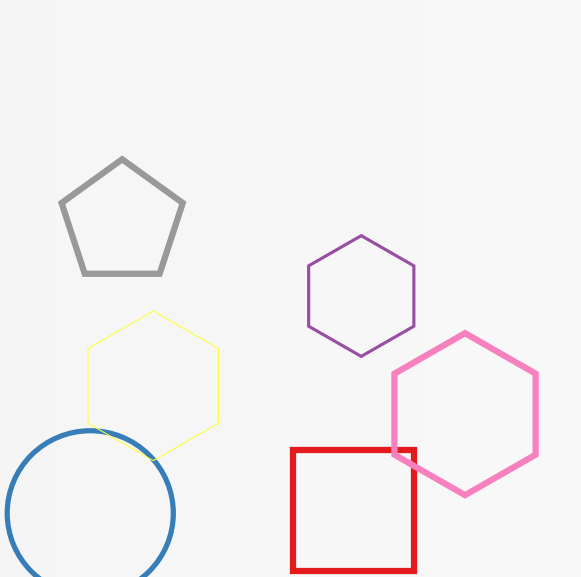[{"shape": "square", "thickness": 3, "radius": 0.52, "center": [0.608, 0.115]}, {"shape": "circle", "thickness": 2.5, "radius": 0.71, "center": [0.155, 0.11]}, {"shape": "hexagon", "thickness": 1.5, "radius": 0.52, "center": [0.621, 0.487]}, {"shape": "hexagon", "thickness": 0.5, "radius": 0.65, "center": [0.264, 0.331]}, {"shape": "hexagon", "thickness": 3, "radius": 0.7, "center": [0.8, 0.282]}, {"shape": "pentagon", "thickness": 3, "radius": 0.55, "center": [0.21, 0.614]}]